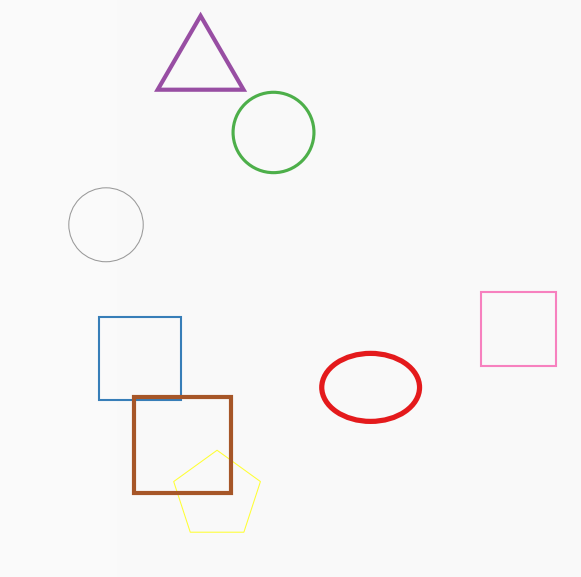[{"shape": "oval", "thickness": 2.5, "radius": 0.42, "center": [0.638, 0.328]}, {"shape": "square", "thickness": 1, "radius": 0.36, "center": [0.241, 0.378]}, {"shape": "circle", "thickness": 1.5, "radius": 0.35, "center": [0.471, 0.77]}, {"shape": "triangle", "thickness": 2, "radius": 0.43, "center": [0.345, 0.886]}, {"shape": "pentagon", "thickness": 0.5, "radius": 0.39, "center": [0.373, 0.141]}, {"shape": "square", "thickness": 2, "radius": 0.42, "center": [0.314, 0.229]}, {"shape": "square", "thickness": 1, "radius": 0.32, "center": [0.892, 0.429]}, {"shape": "circle", "thickness": 0.5, "radius": 0.32, "center": [0.182, 0.61]}]